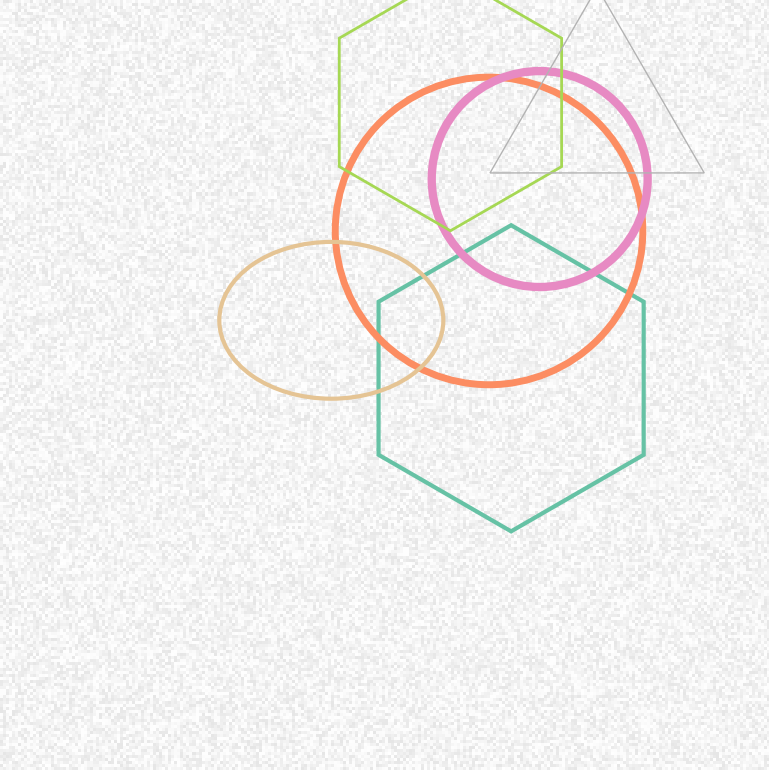[{"shape": "hexagon", "thickness": 1.5, "radius": 0.99, "center": [0.664, 0.509]}, {"shape": "circle", "thickness": 2.5, "radius": 1.0, "center": [0.635, 0.7]}, {"shape": "circle", "thickness": 3, "radius": 0.7, "center": [0.701, 0.767]}, {"shape": "hexagon", "thickness": 1, "radius": 0.83, "center": [0.585, 0.867]}, {"shape": "oval", "thickness": 1.5, "radius": 0.73, "center": [0.43, 0.584]}, {"shape": "triangle", "thickness": 0.5, "radius": 0.8, "center": [0.775, 0.856]}]